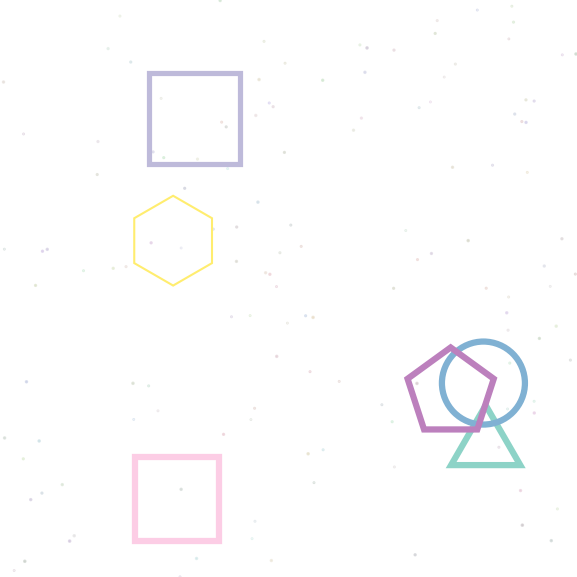[{"shape": "triangle", "thickness": 3, "radius": 0.35, "center": [0.841, 0.228]}, {"shape": "square", "thickness": 2.5, "radius": 0.39, "center": [0.337, 0.795]}, {"shape": "circle", "thickness": 3, "radius": 0.36, "center": [0.837, 0.336]}, {"shape": "square", "thickness": 3, "radius": 0.36, "center": [0.306, 0.135]}, {"shape": "pentagon", "thickness": 3, "radius": 0.39, "center": [0.78, 0.319]}, {"shape": "hexagon", "thickness": 1, "radius": 0.39, "center": [0.3, 0.582]}]